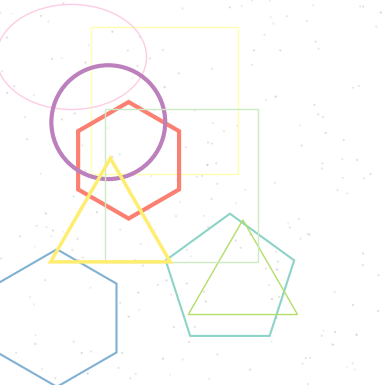[{"shape": "pentagon", "thickness": 1.5, "radius": 0.88, "center": [0.597, 0.27]}, {"shape": "square", "thickness": 1, "radius": 0.95, "center": [0.427, 0.738]}, {"shape": "hexagon", "thickness": 3, "radius": 0.76, "center": [0.334, 0.584]}, {"shape": "hexagon", "thickness": 1.5, "radius": 0.89, "center": [0.148, 0.174]}, {"shape": "triangle", "thickness": 1, "radius": 0.82, "center": [0.631, 0.265]}, {"shape": "oval", "thickness": 1, "radius": 0.98, "center": [0.186, 0.852]}, {"shape": "circle", "thickness": 3, "radius": 0.74, "center": [0.281, 0.683]}, {"shape": "square", "thickness": 1, "radius": 0.99, "center": [0.471, 0.518]}, {"shape": "triangle", "thickness": 2.5, "radius": 0.9, "center": [0.287, 0.409]}]